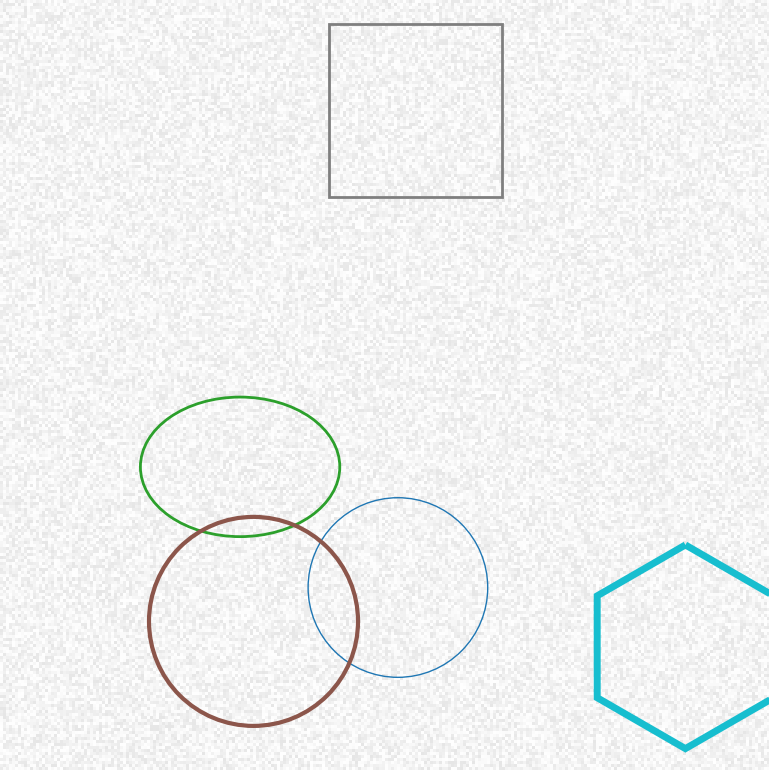[{"shape": "circle", "thickness": 0.5, "radius": 0.58, "center": [0.517, 0.237]}, {"shape": "oval", "thickness": 1, "radius": 0.65, "center": [0.312, 0.394]}, {"shape": "circle", "thickness": 1.5, "radius": 0.68, "center": [0.329, 0.193]}, {"shape": "square", "thickness": 1, "radius": 0.56, "center": [0.54, 0.857]}, {"shape": "hexagon", "thickness": 2.5, "radius": 0.66, "center": [0.89, 0.16]}]